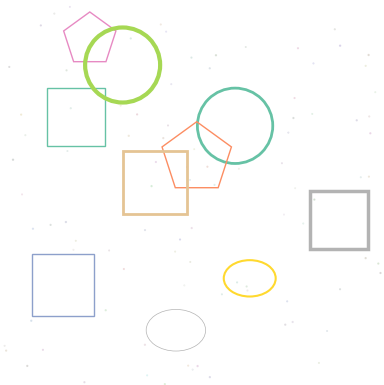[{"shape": "square", "thickness": 1, "radius": 0.38, "center": [0.196, 0.696]}, {"shape": "circle", "thickness": 2, "radius": 0.49, "center": [0.611, 0.673]}, {"shape": "pentagon", "thickness": 1, "radius": 0.47, "center": [0.511, 0.589]}, {"shape": "square", "thickness": 1, "radius": 0.41, "center": [0.163, 0.26]}, {"shape": "pentagon", "thickness": 1, "radius": 0.36, "center": [0.233, 0.898]}, {"shape": "circle", "thickness": 3, "radius": 0.49, "center": [0.319, 0.831]}, {"shape": "oval", "thickness": 1.5, "radius": 0.34, "center": [0.649, 0.277]}, {"shape": "square", "thickness": 2, "radius": 0.41, "center": [0.403, 0.526]}, {"shape": "oval", "thickness": 0.5, "radius": 0.39, "center": [0.457, 0.142]}, {"shape": "square", "thickness": 2.5, "radius": 0.38, "center": [0.88, 0.429]}]